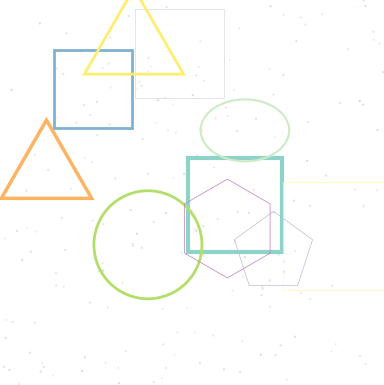[{"shape": "square", "thickness": 3, "radius": 0.61, "center": [0.61, 0.468]}, {"shape": "square", "thickness": 0.5, "radius": 0.7, "center": [0.876, 0.386]}, {"shape": "pentagon", "thickness": 0.5, "radius": 0.53, "center": [0.71, 0.344]}, {"shape": "square", "thickness": 2, "radius": 0.51, "center": [0.242, 0.769]}, {"shape": "triangle", "thickness": 2.5, "radius": 0.68, "center": [0.121, 0.553]}, {"shape": "circle", "thickness": 2, "radius": 0.7, "center": [0.384, 0.364]}, {"shape": "square", "thickness": 0.5, "radius": 0.58, "center": [0.466, 0.861]}, {"shape": "hexagon", "thickness": 0.5, "radius": 0.64, "center": [0.591, 0.406]}, {"shape": "oval", "thickness": 1.5, "radius": 0.57, "center": [0.636, 0.661]}, {"shape": "triangle", "thickness": 2, "radius": 0.74, "center": [0.348, 0.882]}]